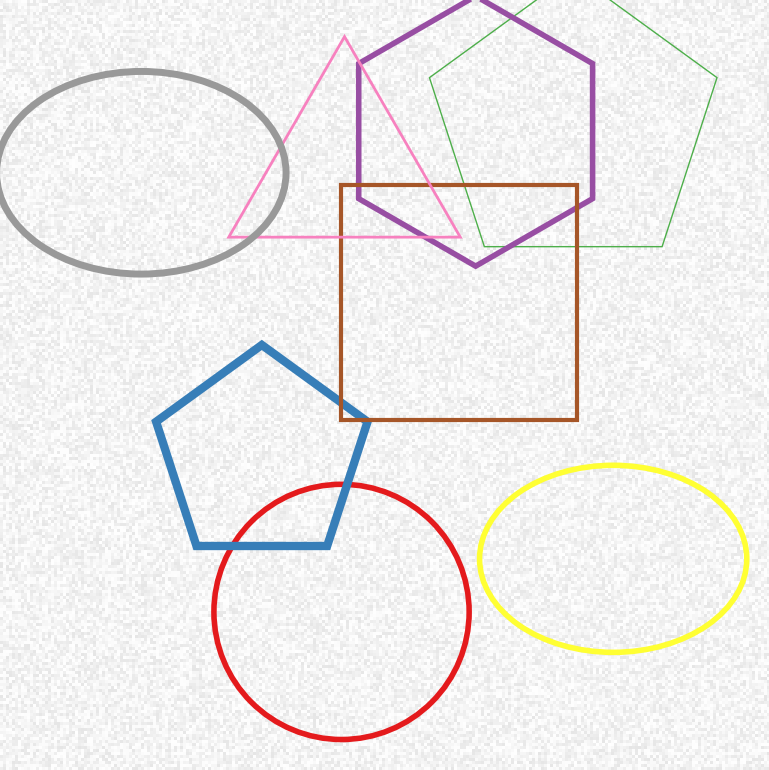[{"shape": "circle", "thickness": 2, "radius": 0.83, "center": [0.444, 0.205]}, {"shape": "pentagon", "thickness": 3, "radius": 0.72, "center": [0.34, 0.408]}, {"shape": "pentagon", "thickness": 0.5, "radius": 0.98, "center": [0.744, 0.838]}, {"shape": "hexagon", "thickness": 2, "radius": 0.88, "center": [0.618, 0.83]}, {"shape": "oval", "thickness": 2, "radius": 0.87, "center": [0.796, 0.274]}, {"shape": "square", "thickness": 1.5, "radius": 0.76, "center": [0.596, 0.607]}, {"shape": "triangle", "thickness": 1, "radius": 0.87, "center": [0.447, 0.779]}, {"shape": "oval", "thickness": 2.5, "radius": 0.94, "center": [0.184, 0.776]}]